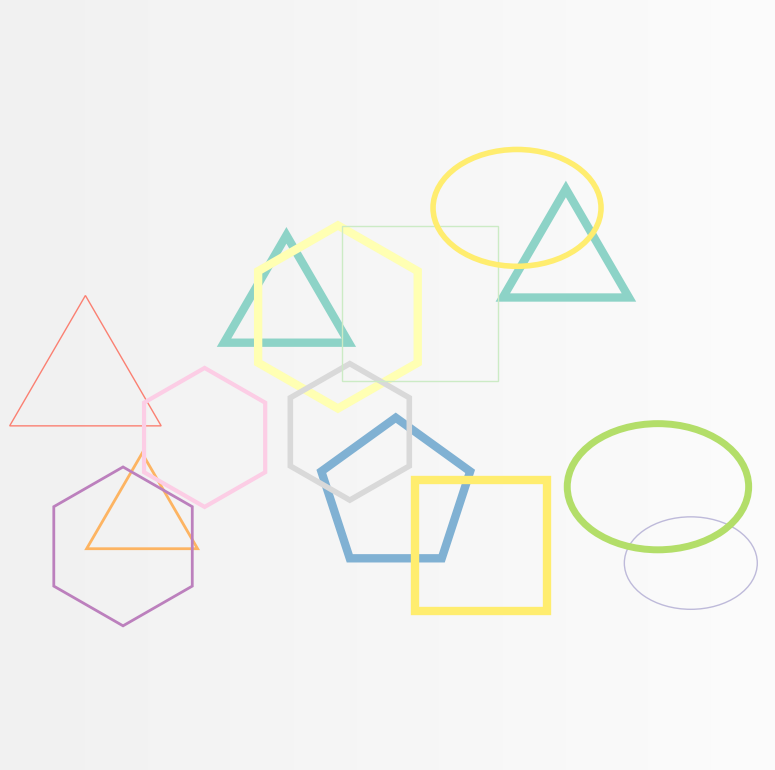[{"shape": "triangle", "thickness": 3, "radius": 0.47, "center": [0.73, 0.661]}, {"shape": "triangle", "thickness": 3, "radius": 0.46, "center": [0.37, 0.601]}, {"shape": "hexagon", "thickness": 3, "radius": 0.59, "center": [0.436, 0.588]}, {"shape": "oval", "thickness": 0.5, "radius": 0.43, "center": [0.891, 0.269]}, {"shape": "triangle", "thickness": 0.5, "radius": 0.56, "center": [0.11, 0.503]}, {"shape": "pentagon", "thickness": 3, "radius": 0.5, "center": [0.511, 0.357]}, {"shape": "triangle", "thickness": 1, "radius": 0.41, "center": [0.183, 0.329]}, {"shape": "oval", "thickness": 2.5, "radius": 0.59, "center": [0.849, 0.368]}, {"shape": "hexagon", "thickness": 1.5, "radius": 0.45, "center": [0.264, 0.432]}, {"shape": "hexagon", "thickness": 2, "radius": 0.44, "center": [0.451, 0.439]}, {"shape": "hexagon", "thickness": 1, "radius": 0.52, "center": [0.159, 0.29]}, {"shape": "square", "thickness": 0.5, "radius": 0.5, "center": [0.542, 0.606]}, {"shape": "oval", "thickness": 2, "radius": 0.54, "center": [0.667, 0.73]}, {"shape": "square", "thickness": 3, "radius": 0.43, "center": [0.621, 0.291]}]